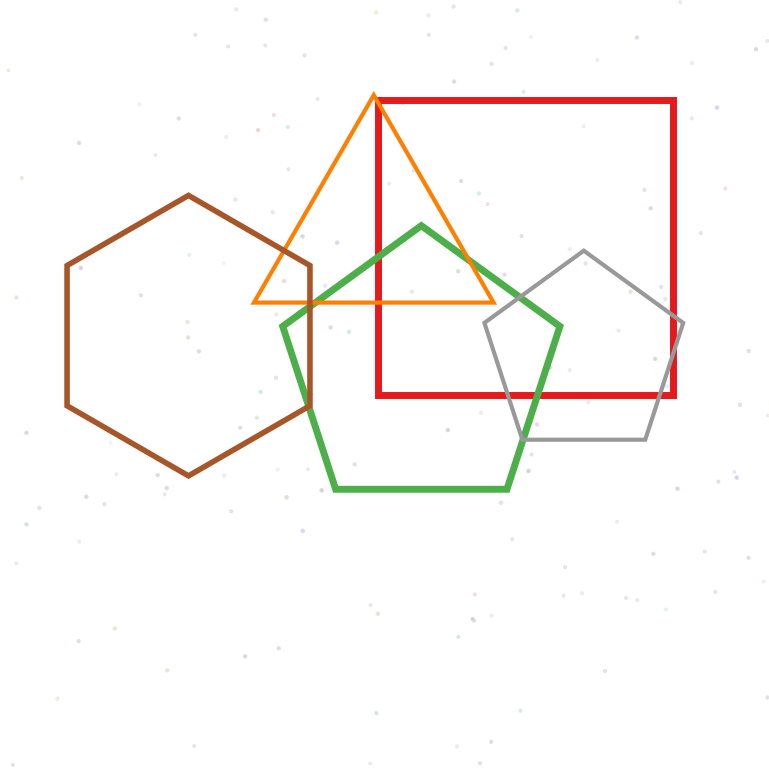[{"shape": "square", "thickness": 2.5, "radius": 0.96, "center": [0.683, 0.678]}, {"shape": "pentagon", "thickness": 2.5, "radius": 0.95, "center": [0.547, 0.518]}, {"shape": "triangle", "thickness": 1.5, "radius": 0.9, "center": [0.485, 0.697]}, {"shape": "hexagon", "thickness": 2, "radius": 0.91, "center": [0.245, 0.564]}, {"shape": "pentagon", "thickness": 1.5, "radius": 0.68, "center": [0.758, 0.539]}]